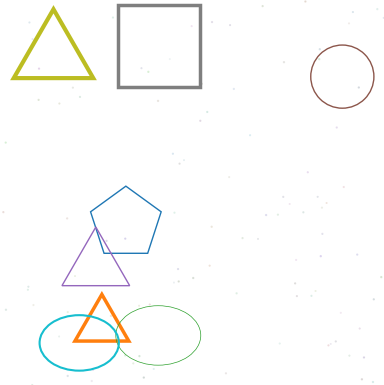[{"shape": "pentagon", "thickness": 1, "radius": 0.48, "center": [0.327, 0.42]}, {"shape": "triangle", "thickness": 2.5, "radius": 0.4, "center": [0.265, 0.155]}, {"shape": "oval", "thickness": 0.5, "radius": 0.55, "center": [0.411, 0.129]}, {"shape": "triangle", "thickness": 1, "radius": 0.51, "center": [0.249, 0.309]}, {"shape": "circle", "thickness": 1, "radius": 0.41, "center": [0.889, 0.801]}, {"shape": "square", "thickness": 2.5, "radius": 0.53, "center": [0.414, 0.881]}, {"shape": "triangle", "thickness": 3, "radius": 0.6, "center": [0.139, 0.857]}, {"shape": "oval", "thickness": 1.5, "radius": 0.51, "center": [0.206, 0.109]}]